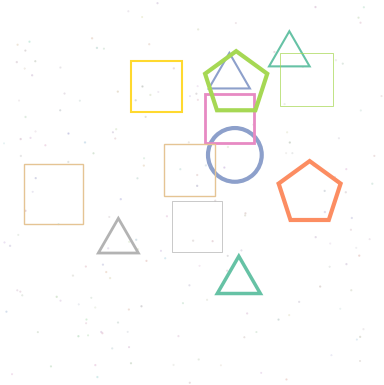[{"shape": "triangle", "thickness": 2.5, "radius": 0.32, "center": [0.62, 0.27]}, {"shape": "triangle", "thickness": 1.5, "radius": 0.3, "center": [0.752, 0.858]}, {"shape": "pentagon", "thickness": 3, "radius": 0.42, "center": [0.804, 0.497]}, {"shape": "circle", "thickness": 3, "radius": 0.35, "center": [0.61, 0.598]}, {"shape": "triangle", "thickness": 1.5, "radius": 0.31, "center": [0.596, 0.801]}, {"shape": "square", "thickness": 2, "radius": 0.32, "center": [0.597, 0.691]}, {"shape": "square", "thickness": 0.5, "radius": 0.34, "center": [0.797, 0.793]}, {"shape": "pentagon", "thickness": 3, "radius": 0.42, "center": [0.613, 0.782]}, {"shape": "square", "thickness": 1.5, "radius": 0.33, "center": [0.407, 0.774]}, {"shape": "square", "thickness": 1, "radius": 0.34, "center": [0.492, 0.559]}, {"shape": "square", "thickness": 1, "radius": 0.39, "center": [0.139, 0.496]}, {"shape": "triangle", "thickness": 2, "radius": 0.3, "center": [0.307, 0.373]}, {"shape": "square", "thickness": 0.5, "radius": 0.33, "center": [0.512, 0.411]}]